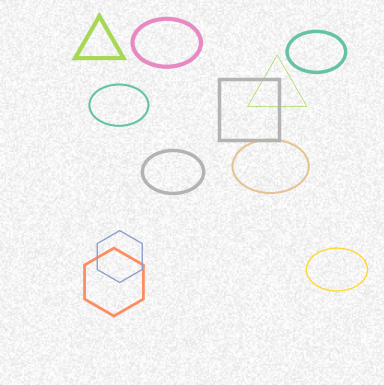[{"shape": "oval", "thickness": 1.5, "radius": 0.38, "center": [0.309, 0.727]}, {"shape": "oval", "thickness": 2.5, "radius": 0.38, "center": [0.822, 0.865]}, {"shape": "hexagon", "thickness": 2, "radius": 0.44, "center": [0.296, 0.267]}, {"shape": "hexagon", "thickness": 1, "radius": 0.34, "center": [0.311, 0.334]}, {"shape": "oval", "thickness": 3, "radius": 0.44, "center": [0.433, 0.889]}, {"shape": "triangle", "thickness": 3, "radius": 0.36, "center": [0.258, 0.885]}, {"shape": "triangle", "thickness": 0.5, "radius": 0.45, "center": [0.72, 0.768]}, {"shape": "oval", "thickness": 1, "radius": 0.4, "center": [0.875, 0.3]}, {"shape": "oval", "thickness": 1.5, "radius": 0.5, "center": [0.703, 0.568]}, {"shape": "oval", "thickness": 2.5, "radius": 0.4, "center": [0.449, 0.553]}, {"shape": "square", "thickness": 2.5, "radius": 0.39, "center": [0.647, 0.716]}]